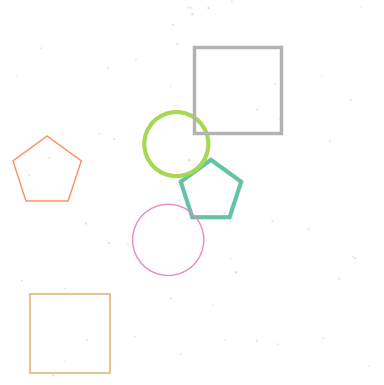[{"shape": "pentagon", "thickness": 3, "radius": 0.41, "center": [0.548, 0.502]}, {"shape": "pentagon", "thickness": 1, "radius": 0.47, "center": [0.122, 0.554]}, {"shape": "circle", "thickness": 1, "radius": 0.46, "center": [0.437, 0.377]}, {"shape": "circle", "thickness": 3, "radius": 0.42, "center": [0.458, 0.626]}, {"shape": "square", "thickness": 1.5, "radius": 0.52, "center": [0.181, 0.133]}, {"shape": "square", "thickness": 2.5, "radius": 0.56, "center": [0.616, 0.766]}]